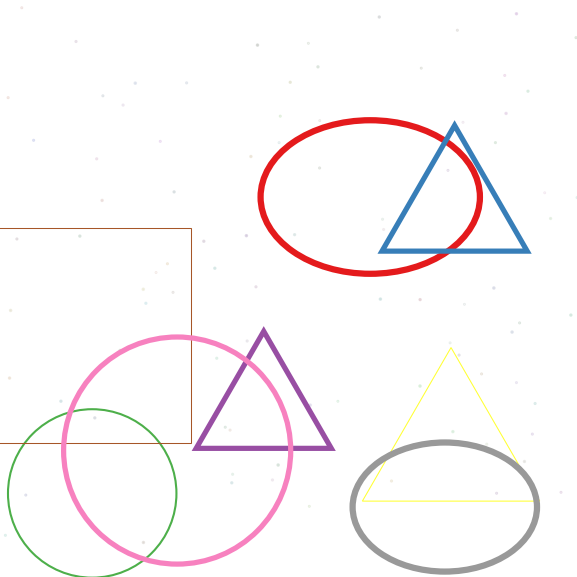[{"shape": "oval", "thickness": 3, "radius": 0.95, "center": [0.641, 0.658]}, {"shape": "triangle", "thickness": 2.5, "radius": 0.73, "center": [0.787, 0.637]}, {"shape": "circle", "thickness": 1, "radius": 0.73, "center": [0.16, 0.145]}, {"shape": "triangle", "thickness": 2.5, "radius": 0.68, "center": [0.457, 0.29]}, {"shape": "triangle", "thickness": 0.5, "radius": 0.89, "center": [0.781, 0.22]}, {"shape": "square", "thickness": 0.5, "radius": 0.93, "center": [0.145, 0.418]}, {"shape": "circle", "thickness": 2.5, "radius": 0.98, "center": [0.307, 0.219]}, {"shape": "oval", "thickness": 3, "radius": 0.8, "center": [0.77, 0.121]}]